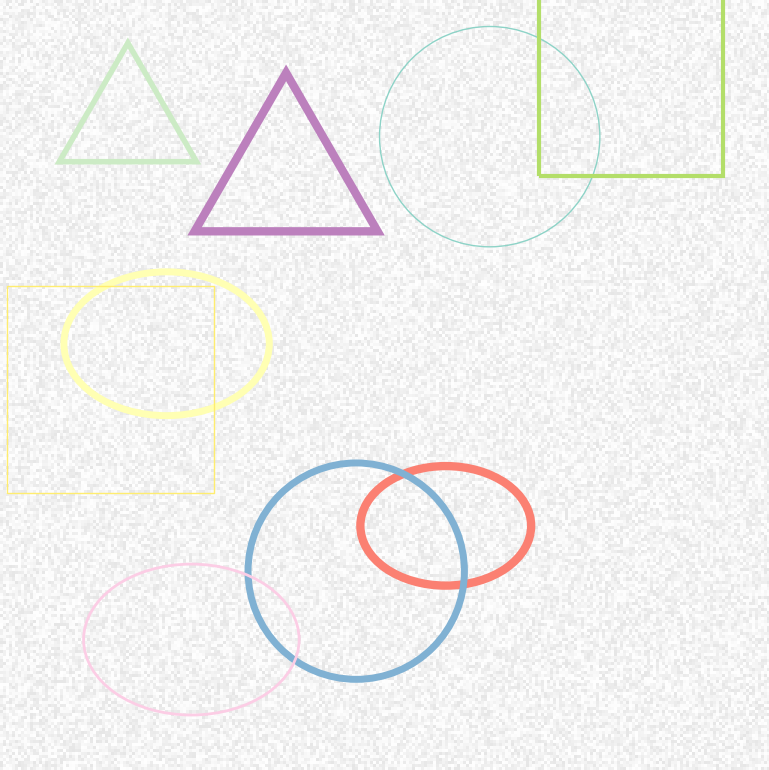[{"shape": "circle", "thickness": 0.5, "radius": 0.72, "center": [0.636, 0.823]}, {"shape": "oval", "thickness": 2.5, "radius": 0.67, "center": [0.216, 0.554]}, {"shape": "oval", "thickness": 3, "radius": 0.55, "center": [0.579, 0.317]}, {"shape": "circle", "thickness": 2.5, "radius": 0.7, "center": [0.463, 0.258]}, {"shape": "square", "thickness": 1.5, "radius": 0.6, "center": [0.82, 0.891]}, {"shape": "oval", "thickness": 1, "radius": 0.7, "center": [0.249, 0.169]}, {"shape": "triangle", "thickness": 3, "radius": 0.69, "center": [0.372, 0.768]}, {"shape": "triangle", "thickness": 2, "radius": 0.51, "center": [0.166, 0.841]}, {"shape": "square", "thickness": 0.5, "radius": 0.67, "center": [0.144, 0.494]}]